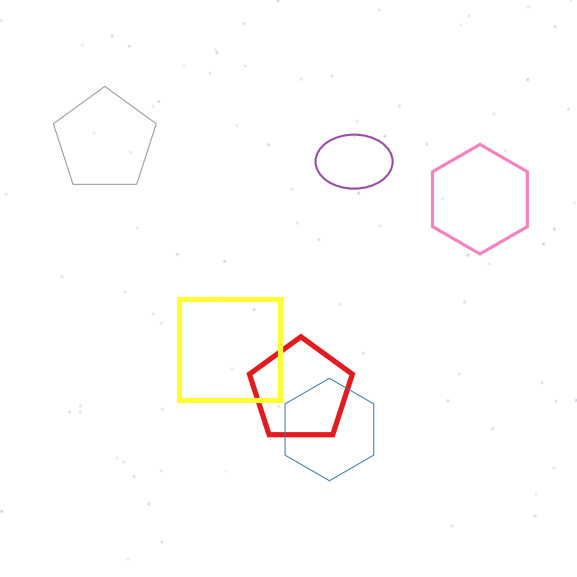[{"shape": "pentagon", "thickness": 2.5, "radius": 0.47, "center": [0.521, 0.322]}, {"shape": "hexagon", "thickness": 0.5, "radius": 0.44, "center": [0.57, 0.255]}, {"shape": "oval", "thickness": 1, "radius": 0.33, "center": [0.613, 0.719]}, {"shape": "square", "thickness": 2.5, "radius": 0.44, "center": [0.398, 0.394]}, {"shape": "hexagon", "thickness": 1.5, "radius": 0.47, "center": [0.831, 0.654]}, {"shape": "pentagon", "thickness": 0.5, "radius": 0.47, "center": [0.182, 0.756]}]